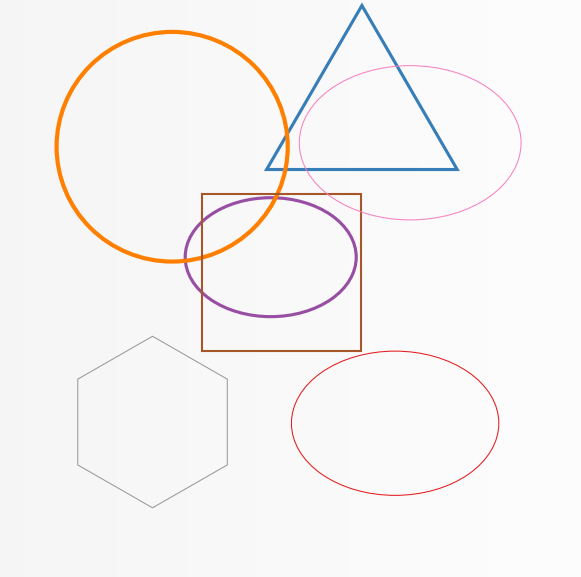[{"shape": "oval", "thickness": 0.5, "radius": 0.89, "center": [0.68, 0.266]}, {"shape": "triangle", "thickness": 1.5, "radius": 0.95, "center": [0.623, 0.8]}, {"shape": "oval", "thickness": 1.5, "radius": 0.74, "center": [0.466, 0.554]}, {"shape": "circle", "thickness": 2, "radius": 0.99, "center": [0.296, 0.745]}, {"shape": "square", "thickness": 1, "radius": 0.68, "center": [0.484, 0.527]}, {"shape": "oval", "thickness": 0.5, "radius": 0.95, "center": [0.706, 0.752]}, {"shape": "hexagon", "thickness": 0.5, "radius": 0.74, "center": [0.262, 0.268]}]